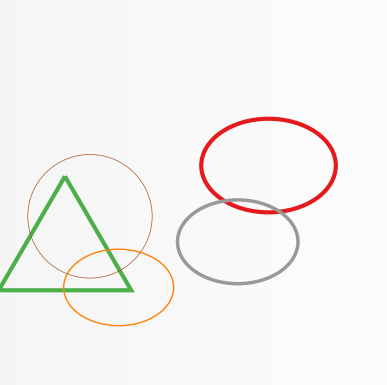[{"shape": "oval", "thickness": 3, "radius": 0.87, "center": [0.693, 0.57]}, {"shape": "triangle", "thickness": 3, "radius": 0.99, "center": [0.168, 0.345]}, {"shape": "oval", "thickness": 1, "radius": 0.71, "center": [0.306, 0.253]}, {"shape": "circle", "thickness": 0.5, "radius": 0.8, "center": [0.232, 0.438]}, {"shape": "oval", "thickness": 2.5, "radius": 0.78, "center": [0.614, 0.372]}]